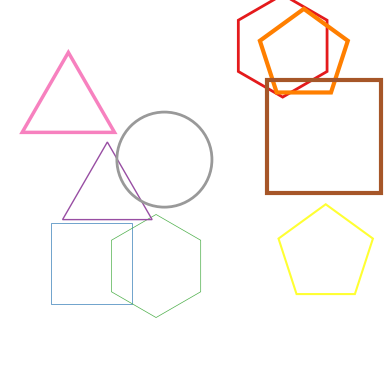[{"shape": "hexagon", "thickness": 2, "radius": 0.67, "center": [0.734, 0.881]}, {"shape": "square", "thickness": 0.5, "radius": 0.53, "center": [0.238, 0.316]}, {"shape": "hexagon", "thickness": 0.5, "radius": 0.67, "center": [0.405, 0.309]}, {"shape": "triangle", "thickness": 1, "radius": 0.67, "center": [0.279, 0.497]}, {"shape": "pentagon", "thickness": 3, "radius": 0.6, "center": [0.789, 0.857]}, {"shape": "pentagon", "thickness": 1.5, "radius": 0.64, "center": [0.846, 0.34]}, {"shape": "square", "thickness": 3, "radius": 0.74, "center": [0.841, 0.646]}, {"shape": "triangle", "thickness": 2.5, "radius": 0.69, "center": [0.178, 0.725]}, {"shape": "circle", "thickness": 2, "radius": 0.62, "center": [0.427, 0.585]}]